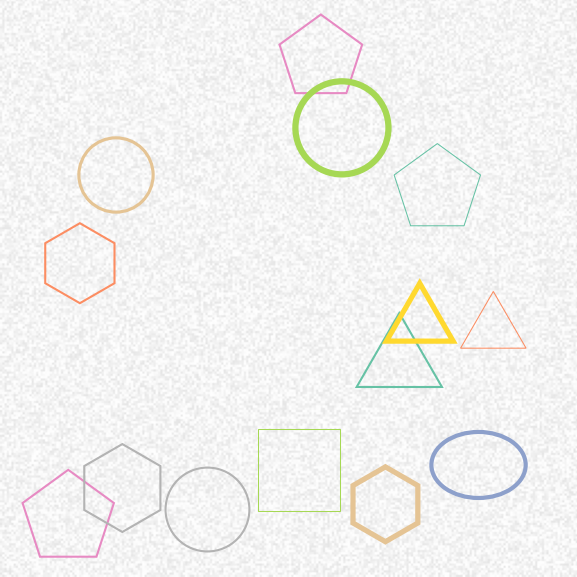[{"shape": "pentagon", "thickness": 0.5, "radius": 0.39, "center": [0.757, 0.672]}, {"shape": "triangle", "thickness": 1, "radius": 0.43, "center": [0.691, 0.372]}, {"shape": "triangle", "thickness": 0.5, "radius": 0.33, "center": [0.854, 0.429]}, {"shape": "hexagon", "thickness": 1, "radius": 0.35, "center": [0.138, 0.543]}, {"shape": "oval", "thickness": 2, "radius": 0.41, "center": [0.829, 0.194]}, {"shape": "pentagon", "thickness": 1, "radius": 0.42, "center": [0.118, 0.102]}, {"shape": "pentagon", "thickness": 1, "radius": 0.38, "center": [0.556, 0.899]}, {"shape": "square", "thickness": 0.5, "radius": 0.36, "center": [0.518, 0.185]}, {"shape": "circle", "thickness": 3, "radius": 0.4, "center": [0.592, 0.778]}, {"shape": "triangle", "thickness": 2.5, "radius": 0.33, "center": [0.727, 0.442]}, {"shape": "hexagon", "thickness": 2.5, "radius": 0.32, "center": [0.667, 0.126]}, {"shape": "circle", "thickness": 1.5, "radius": 0.32, "center": [0.201, 0.696]}, {"shape": "circle", "thickness": 1, "radius": 0.36, "center": [0.359, 0.117]}, {"shape": "hexagon", "thickness": 1, "radius": 0.38, "center": [0.212, 0.154]}]